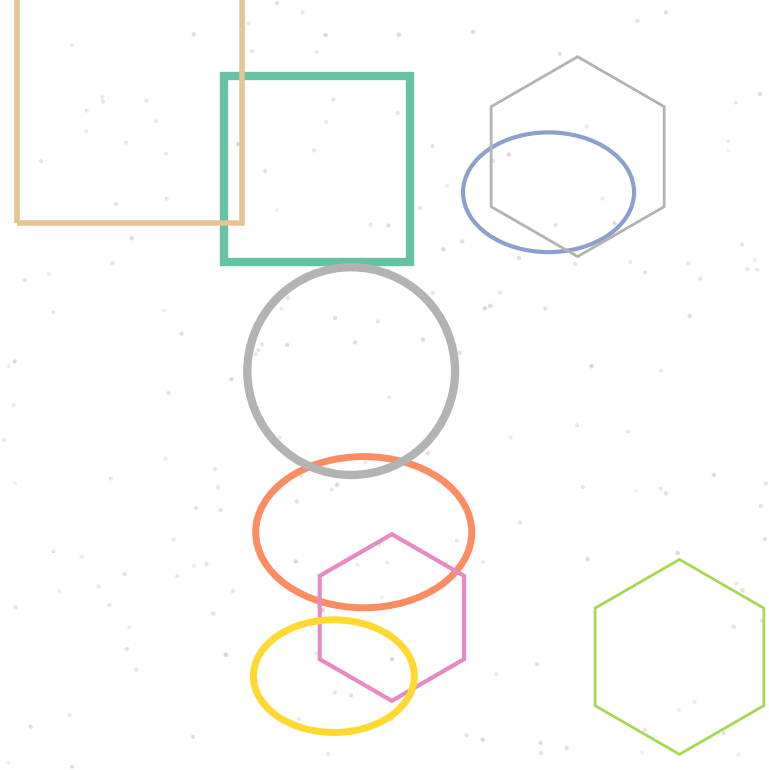[{"shape": "square", "thickness": 3, "radius": 0.6, "center": [0.412, 0.78]}, {"shape": "oval", "thickness": 2.5, "radius": 0.7, "center": [0.472, 0.309]}, {"shape": "oval", "thickness": 1.5, "radius": 0.56, "center": [0.712, 0.75]}, {"shape": "hexagon", "thickness": 1.5, "radius": 0.54, "center": [0.509, 0.198]}, {"shape": "hexagon", "thickness": 1, "radius": 0.63, "center": [0.882, 0.147]}, {"shape": "oval", "thickness": 2.5, "radius": 0.52, "center": [0.434, 0.122]}, {"shape": "square", "thickness": 2, "radius": 0.73, "center": [0.168, 0.857]}, {"shape": "circle", "thickness": 3, "radius": 0.67, "center": [0.456, 0.518]}, {"shape": "hexagon", "thickness": 1, "radius": 0.65, "center": [0.75, 0.797]}]